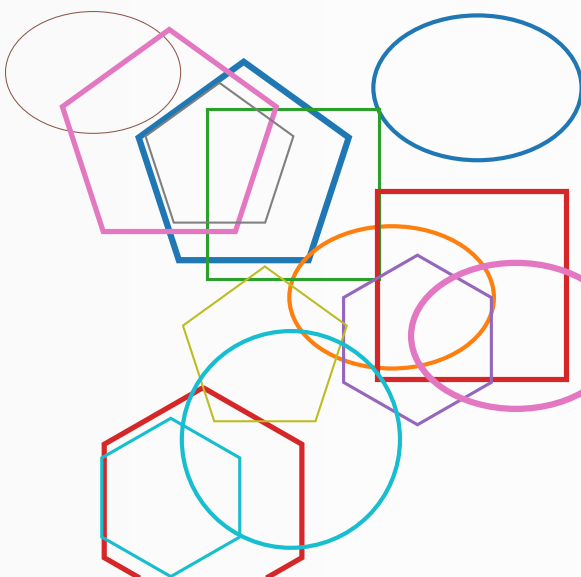[{"shape": "oval", "thickness": 2, "radius": 0.9, "center": [0.821, 0.847]}, {"shape": "pentagon", "thickness": 3, "radius": 0.95, "center": [0.419, 0.702]}, {"shape": "oval", "thickness": 2, "radius": 0.88, "center": [0.674, 0.484]}, {"shape": "square", "thickness": 1.5, "radius": 0.74, "center": [0.504, 0.663]}, {"shape": "hexagon", "thickness": 2.5, "radius": 0.98, "center": [0.349, 0.132]}, {"shape": "square", "thickness": 2.5, "radius": 0.81, "center": [0.811, 0.506]}, {"shape": "hexagon", "thickness": 1.5, "radius": 0.73, "center": [0.718, 0.41]}, {"shape": "oval", "thickness": 0.5, "radius": 0.75, "center": [0.16, 0.874]}, {"shape": "pentagon", "thickness": 2.5, "radius": 0.97, "center": [0.291, 0.755]}, {"shape": "oval", "thickness": 3, "radius": 0.9, "center": [0.888, 0.418]}, {"shape": "pentagon", "thickness": 1, "radius": 0.67, "center": [0.378, 0.722]}, {"shape": "pentagon", "thickness": 1, "radius": 0.74, "center": [0.456, 0.39]}, {"shape": "circle", "thickness": 2, "radius": 0.94, "center": [0.5, 0.238]}, {"shape": "hexagon", "thickness": 1.5, "radius": 0.69, "center": [0.294, 0.138]}]